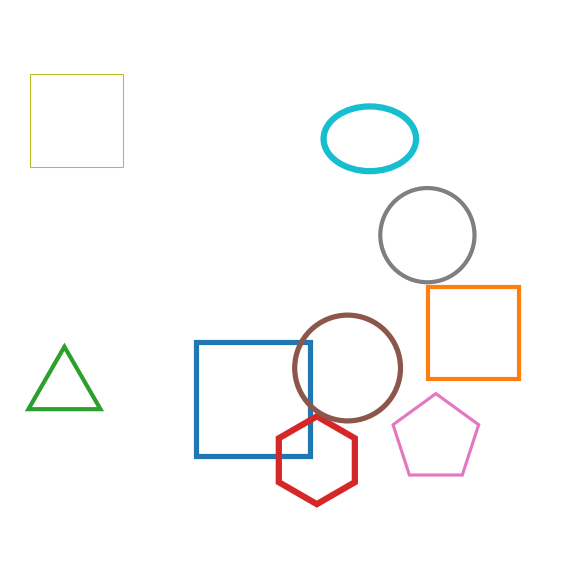[{"shape": "square", "thickness": 2.5, "radius": 0.5, "center": [0.438, 0.308]}, {"shape": "square", "thickness": 2, "radius": 0.4, "center": [0.82, 0.423]}, {"shape": "triangle", "thickness": 2, "radius": 0.36, "center": [0.112, 0.327]}, {"shape": "hexagon", "thickness": 3, "radius": 0.38, "center": [0.549, 0.202]}, {"shape": "circle", "thickness": 2.5, "radius": 0.46, "center": [0.602, 0.362]}, {"shape": "pentagon", "thickness": 1.5, "radius": 0.39, "center": [0.755, 0.24]}, {"shape": "circle", "thickness": 2, "radius": 0.41, "center": [0.74, 0.592]}, {"shape": "square", "thickness": 0.5, "radius": 0.4, "center": [0.133, 0.79]}, {"shape": "oval", "thickness": 3, "radius": 0.4, "center": [0.64, 0.759]}]